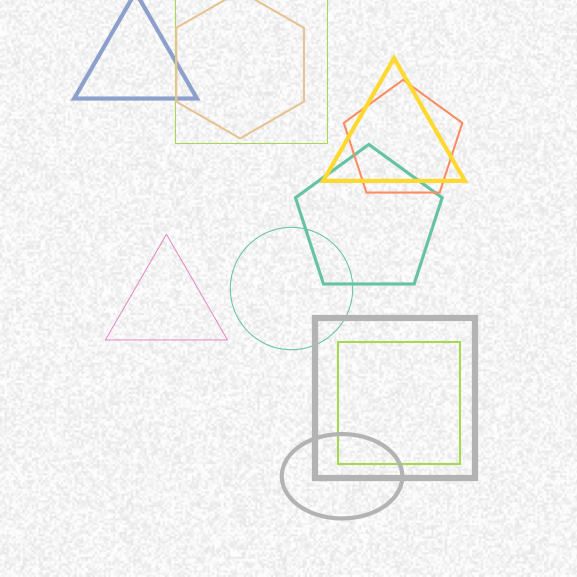[{"shape": "pentagon", "thickness": 1.5, "radius": 0.67, "center": [0.639, 0.615]}, {"shape": "circle", "thickness": 0.5, "radius": 0.53, "center": [0.505, 0.5]}, {"shape": "pentagon", "thickness": 1, "radius": 0.54, "center": [0.698, 0.753]}, {"shape": "triangle", "thickness": 2, "radius": 0.61, "center": [0.235, 0.89]}, {"shape": "triangle", "thickness": 0.5, "radius": 0.61, "center": [0.288, 0.472]}, {"shape": "square", "thickness": 1, "radius": 0.53, "center": [0.691, 0.301]}, {"shape": "square", "thickness": 0.5, "radius": 0.66, "center": [0.434, 0.884]}, {"shape": "triangle", "thickness": 2, "radius": 0.71, "center": [0.682, 0.757]}, {"shape": "hexagon", "thickness": 1, "radius": 0.64, "center": [0.416, 0.887]}, {"shape": "square", "thickness": 3, "radius": 0.69, "center": [0.685, 0.31]}, {"shape": "oval", "thickness": 2, "radius": 0.52, "center": [0.592, 0.174]}]